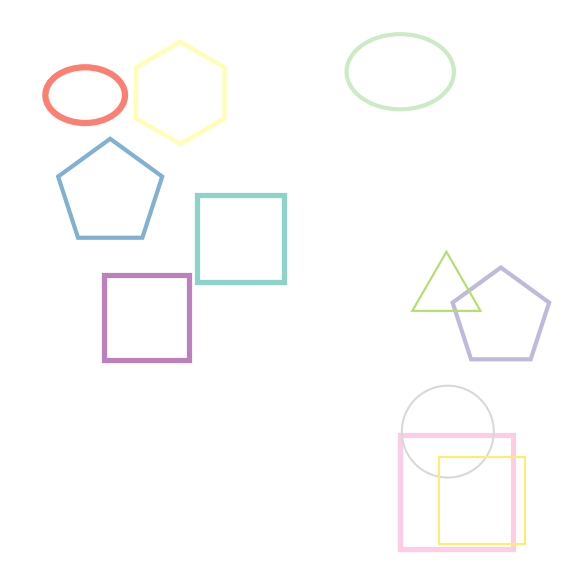[{"shape": "square", "thickness": 2.5, "radius": 0.38, "center": [0.417, 0.587]}, {"shape": "hexagon", "thickness": 2, "radius": 0.44, "center": [0.312, 0.838]}, {"shape": "pentagon", "thickness": 2, "radius": 0.44, "center": [0.867, 0.448]}, {"shape": "oval", "thickness": 3, "radius": 0.34, "center": [0.148, 0.834]}, {"shape": "pentagon", "thickness": 2, "radius": 0.47, "center": [0.191, 0.664]}, {"shape": "triangle", "thickness": 1, "radius": 0.34, "center": [0.773, 0.495]}, {"shape": "square", "thickness": 2.5, "radius": 0.49, "center": [0.79, 0.147]}, {"shape": "circle", "thickness": 1, "radius": 0.4, "center": [0.775, 0.252]}, {"shape": "square", "thickness": 2.5, "radius": 0.37, "center": [0.253, 0.449]}, {"shape": "oval", "thickness": 2, "radius": 0.46, "center": [0.693, 0.875]}, {"shape": "square", "thickness": 1, "radius": 0.37, "center": [0.835, 0.132]}]